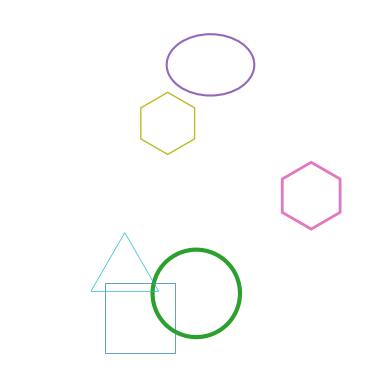[{"shape": "square", "thickness": 0.5, "radius": 0.45, "center": [0.364, 0.175]}, {"shape": "circle", "thickness": 3, "radius": 0.57, "center": [0.51, 0.238]}, {"shape": "oval", "thickness": 1.5, "radius": 0.57, "center": [0.547, 0.832]}, {"shape": "hexagon", "thickness": 2, "radius": 0.43, "center": [0.808, 0.492]}, {"shape": "hexagon", "thickness": 1, "radius": 0.4, "center": [0.436, 0.68]}, {"shape": "triangle", "thickness": 0.5, "radius": 0.51, "center": [0.324, 0.294]}]